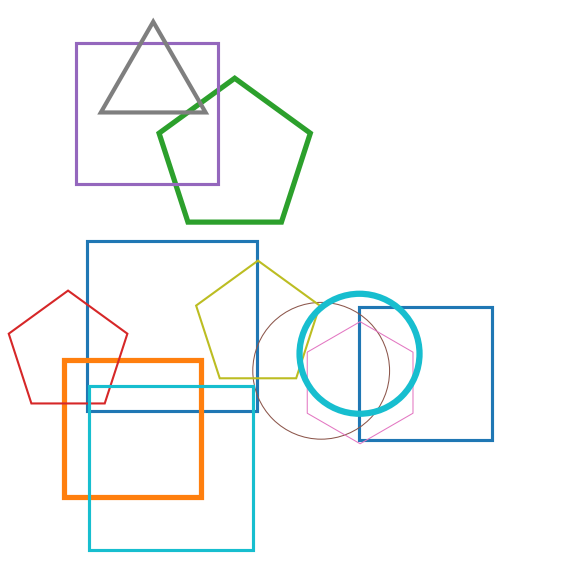[{"shape": "square", "thickness": 1.5, "radius": 0.74, "center": [0.297, 0.434]}, {"shape": "square", "thickness": 1.5, "radius": 0.58, "center": [0.737, 0.353]}, {"shape": "square", "thickness": 2.5, "radius": 0.59, "center": [0.229, 0.257]}, {"shape": "pentagon", "thickness": 2.5, "radius": 0.69, "center": [0.406, 0.726]}, {"shape": "pentagon", "thickness": 1, "radius": 0.54, "center": [0.118, 0.388]}, {"shape": "square", "thickness": 1.5, "radius": 0.61, "center": [0.255, 0.802]}, {"shape": "circle", "thickness": 0.5, "radius": 0.59, "center": [0.556, 0.357]}, {"shape": "hexagon", "thickness": 0.5, "radius": 0.53, "center": [0.624, 0.336]}, {"shape": "triangle", "thickness": 2, "radius": 0.52, "center": [0.265, 0.857]}, {"shape": "pentagon", "thickness": 1, "radius": 0.56, "center": [0.447, 0.435]}, {"shape": "square", "thickness": 1.5, "radius": 0.71, "center": [0.297, 0.189]}, {"shape": "circle", "thickness": 3, "radius": 0.52, "center": [0.623, 0.387]}]